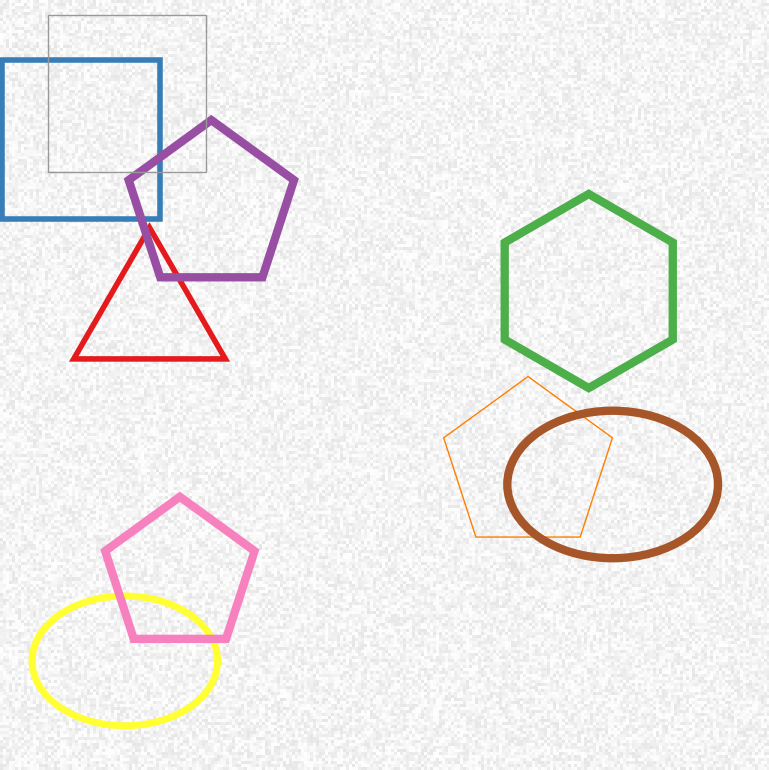[{"shape": "triangle", "thickness": 2, "radius": 0.57, "center": [0.194, 0.591]}, {"shape": "square", "thickness": 2, "radius": 0.52, "center": [0.105, 0.819]}, {"shape": "hexagon", "thickness": 3, "radius": 0.63, "center": [0.765, 0.622]}, {"shape": "pentagon", "thickness": 3, "radius": 0.56, "center": [0.274, 0.731]}, {"shape": "pentagon", "thickness": 0.5, "radius": 0.58, "center": [0.686, 0.396]}, {"shape": "oval", "thickness": 2.5, "radius": 0.6, "center": [0.162, 0.142]}, {"shape": "oval", "thickness": 3, "radius": 0.68, "center": [0.796, 0.371]}, {"shape": "pentagon", "thickness": 3, "radius": 0.51, "center": [0.234, 0.253]}, {"shape": "square", "thickness": 0.5, "radius": 0.51, "center": [0.165, 0.878]}]